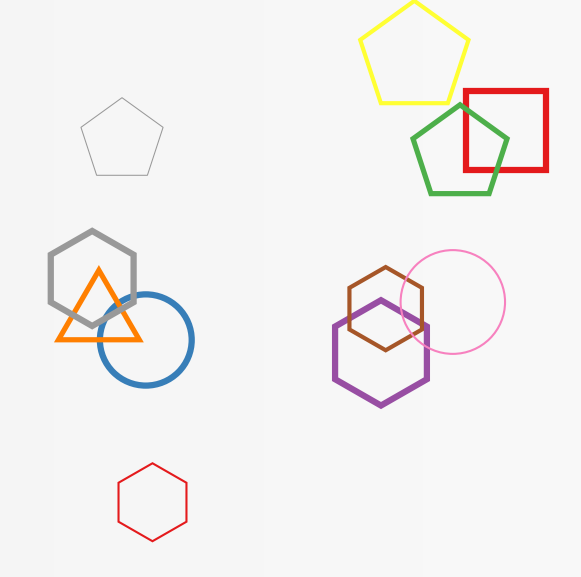[{"shape": "square", "thickness": 3, "radius": 0.34, "center": [0.871, 0.773]}, {"shape": "hexagon", "thickness": 1, "radius": 0.34, "center": [0.262, 0.129]}, {"shape": "circle", "thickness": 3, "radius": 0.39, "center": [0.251, 0.41]}, {"shape": "pentagon", "thickness": 2.5, "radius": 0.43, "center": [0.791, 0.733]}, {"shape": "hexagon", "thickness": 3, "radius": 0.46, "center": [0.655, 0.388]}, {"shape": "triangle", "thickness": 2.5, "radius": 0.4, "center": [0.17, 0.451]}, {"shape": "pentagon", "thickness": 2, "radius": 0.49, "center": [0.713, 0.9]}, {"shape": "hexagon", "thickness": 2, "radius": 0.36, "center": [0.664, 0.465]}, {"shape": "circle", "thickness": 1, "radius": 0.45, "center": [0.779, 0.476]}, {"shape": "hexagon", "thickness": 3, "radius": 0.41, "center": [0.159, 0.517]}, {"shape": "pentagon", "thickness": 0.5, "radius": 0.37, "center": [0.21, 0.756]}]